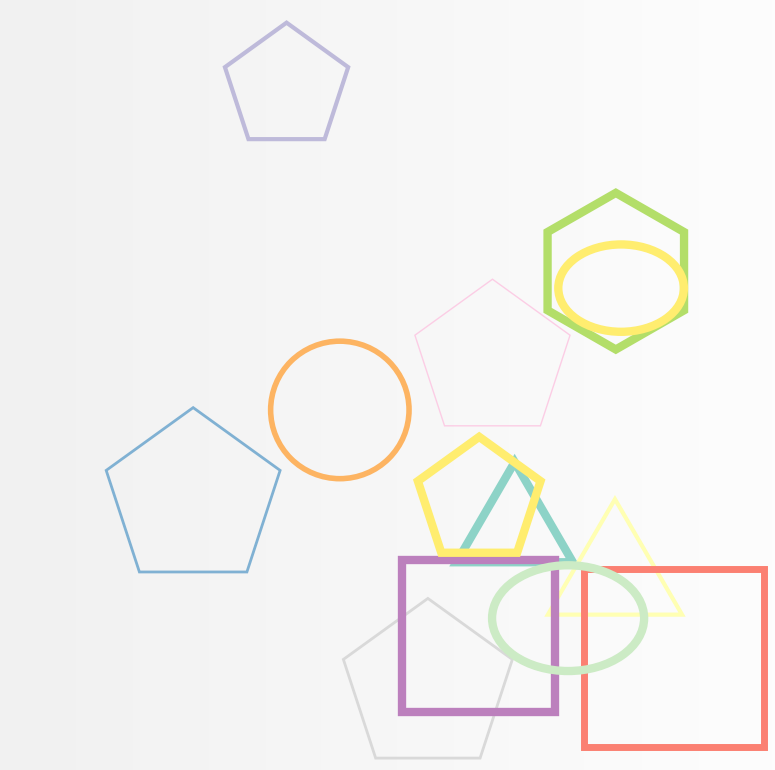[{"shape": "triangle", "thickness": 3, "radius": 0.43, "center": [0.664, 0.313]}, {"shape": "triangle", "thickness": 1.5, "radius": 0.5, "center": [0.794, 0.252]}, {"shape": "pentagon", "thickness": 1.5, "radius": 0.42, "center": [0.37, 0.887]}, {"shape": "square", "thickness": 2.5, "radius": 0.58, "center": [0.87, 0.146]}, {"shape": "pentagon", "thickness": 1, "radius": 0.59, "center": [0.249, 0.353]}, {"shape": "circle", "thickness": 2, "radius": 0.45, "center": [0.438, 0.468]}, {"shape": "hexagon", "thickness": 3, "radius": 0.51, "center": [0.795, 0.648]}, {"shape": "pentagon", "thickness": 0.5, "radius": 0.53, "center": [0.635, 0.532]}, {"shape": "pentagon", "thickness": 1, "radius": 0.57, "center": [0.552, 0.108]}, {"shape": "square", "thickness": 3, "radius": 0.5, "center": [0.617, 0.174]}, {"shape": "oval", "thickness": 3, "radius": 0.49, "center": [0.733, 0.197]}, {"shape": "pentagon", "thickness": 3, "radius": 0.42, "center": [0.618, 0.349]}, {"shape": "oval", "thickness": 3, "radius": 0.41, "center": [0.801, 0.626]}]